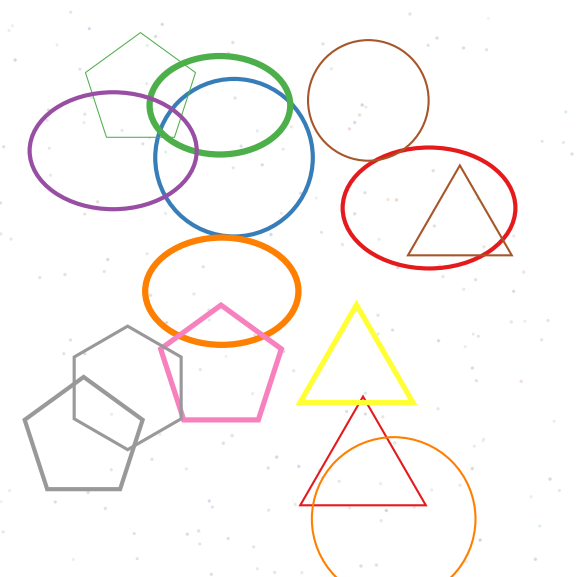[{"shape": "triangle", "thickness": 1, "radius": 0.63, "center": [0.629, 0.187]}, {"shape": "oval", "thickness": 2, "radius": 0.75, "center": [0.743, 0.639]}, {"shape": "circle", "thickness": 2, "radius": 0.68, "center": [0.405, 0.726]}, {"shape": "pentagon", "thickness": 0.5, "radius": 0.5, "center": [0.243, 0.842]}, {"shape": "oval", "thickness": 3, "radius": 0.61, "center": [0.381, 0.817]}, {"shape": "oval", "thickness": 2, "radius": 0.72, "center": [0.196, 0.738]}, {"shape": "circle", "thickness": 1, "radius": 0.71, "center": [0.682, 0.1]}, {"shape": "oval", "thickness": 3, "radius": 0.66, "center": [0.384, 0.495]}, {"shape": "triangle", "thickness": 2.5, "radius": 0.56, "center": [0.617, 0.359]}, {"shape": "triangle", "thickness": 1, "radius": 0.52, "center": [0.796, 0.609]}, {"shape": "circle", "thickness": 1, "radius": 0.52, "center": [0.638, 0.825]}, {"shape": "pentagon", "thickness": 2.5, "radius": 0.55, "center": [0.383, 0.361]}, {"shape": "hexagon", "thickness": 1.5, "radius": 0.53, "center": [0.221, 0.327]}, {"shape": "pentagon", "thickness": 2, "radius": 0.54, "center": [0.145, 0.239]}]